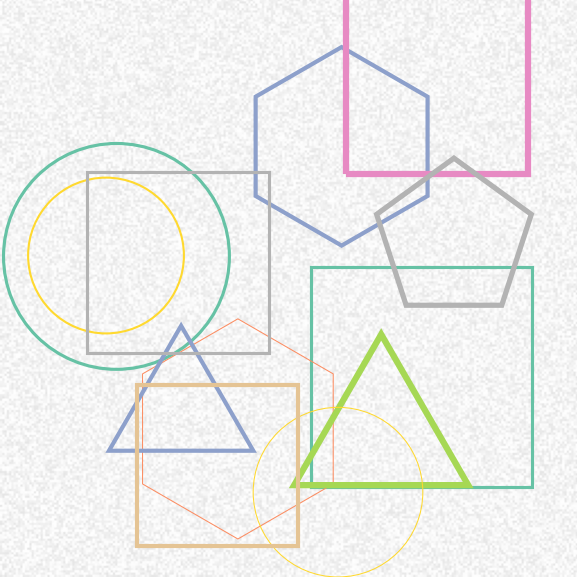[{"shape": "square", "thickness": 1.5, "radius": 0.96, "center": [0.729, 0.346]}, {"shape": "circle", "thickness": 1.5, "radius": 0.98, "center": [0.202, 0.555]}, {"shape": "hexagon", "thickness": 0.5, "radius": 0.95, "center": [0.412, 0.256]}, {"shape": "triangle", "thickness": 2, "radius": 0.72, "center": [0.314, 0.291]}, {"shape": "hexagon", "thickness": 2, "radius": 0.86, "center": [0.592, 0.746]}, {"shape": "square", "thickness": 3, "radius": 0.79, "center": [0.756, 0.855]}, {"shape": "triangle", "thickness": 3, "radius": 0.87, "center": [0.66, 0.246]}, {"shape": "circle", "thickness": 1, "radius": 0.67, "center": [0.184, 0.557]}, {"shape": "circle", "thickness": 0.5, "radius": 0.73, "center": [0.585, 0.147]}, {"shape": "square", "thickness": 2, "radius": 0.7, "center": [0.376, 0.194]}, {"shape": "square", "thickness": 1.5, "radius": 0.78, "center": [0.308, 0.544]}, {"shape": "pentagon", "thickness": 2.5, "radius": 0.7, "center": [0.786, 0.584]}]